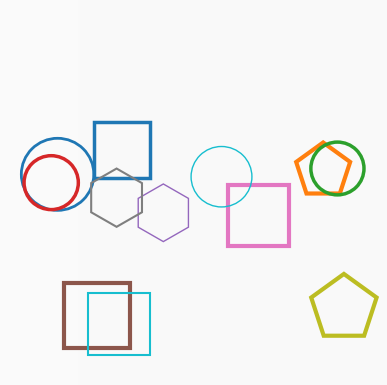[{"shape": "square", "thickness": 2.5, "radius": 0.36, "center": [0.315, 0.611]}, {"shape": "circle", "thickness": 2, "radius": 0.47, "center": [0.149, 0.547]}, {"shape": "pentagon", "thickness": 3, "radius": 0.37, "center": [0.834, 0.557]}, {"shape": "circle", "thickness": 2.5, "radius": 0.34, "center": [0.871, 0.562]}, {"shape": "circle", "thickness": 2.5, "radius": 0.35, "center": [0.132, 0.526]}, {"shape": "hexagon", "thickness": 1, "radius": 0.37, "center": [0.421, 0.447]}, {"shape": "square", "thickness": 3, "radius": 0.42, "center": [0.25, 0.181]}, {"shape": "square", "thickness": 3, "radius": 0.39, "center": [0.666, 0.441]}, {"shape": "hexagon", "thickness": 1.5, "radius": 0.38, "center": [0.301, 0.487]}, {"shape": "pentagon", "thickness": 3, "radius": 0.44, "center": [0.888, 0.2]}, {"shape": "circle", "thickness": 1, "radius": 0.39, "center": [0.572, 0.541]}, {"shape": "square", "thickness": 1.5, "radius": 0.4, "center": [0.307, 0.158]}]